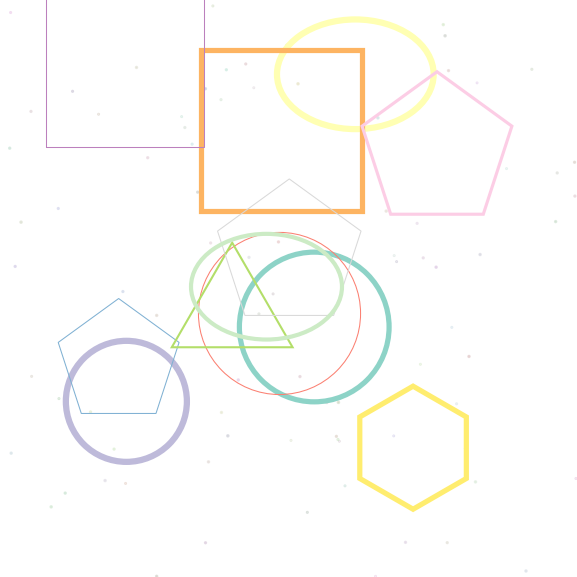[{"shape": "circle", "thickness": 2.5, "radius": 0.65, "center": [0.544, 0.433]}, {"shape": "oval", "thickness": 3, "radius": 0.68, "center": [0.615, 0.871]}, {"shape": "circle", "thickness": 3, "radius": 0.52, "center": [0.219, 0.304]}, {"shape": "circle", "thickness": 0.5, "radius": 0.7, "center": [0.484, 0.456]}, {"shape": "pentagon", "thickness": 0.5, "radius": 0.55, "center": [0.205, 0.372]}, {"shape": "square", "thickness": 2.5, "radius": 0.7, "center": [0.488, 0.773]}, {"shape": "triangle", "thickness": 1, "radius": 0.6, "center": [0.402, 0.458]}, {"shape": "pentagon", "thickness": 1.5, "radius": 0.68, "center": [0.757, 0.739]}, {"shape": "pentagon", "thickness": 0.5, "radius": 0.65, "center": [0.501, 0.559]}, {"shape": "square", "thickness": 0.5, "radius": 0.68, "center": [0.217, 0.881]}, {"shape": "oval", "thickness": 2, "radius": 0.65, "center": [0.461, 0.503]}, {"shape": "hexagon", "thickness": 2.5, "radius": 0.53, "center": [0.715, 0.224]}]